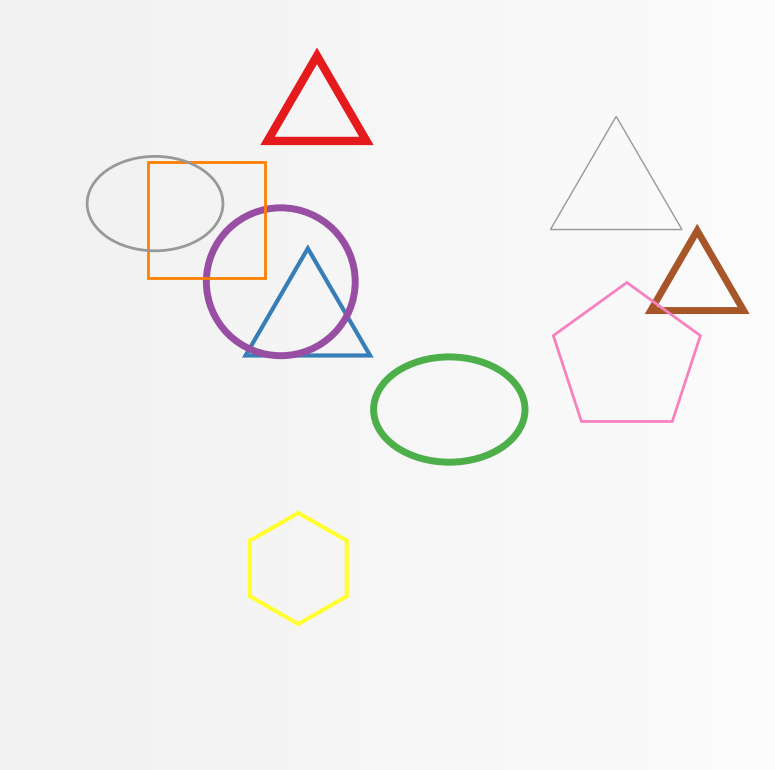[{"shape": "triangle", "thickness": 3, "radius": 0.37, "center": [0.409, 0.854]}, {"shape": "triangle", "thickness": 1.5, "radius": 0.46, "center": [0.397, 0.585]}, {"shape": "oval", "thickness": 2.5, "radius": 0.49, "center": [0.58, 0.468]}, {"shape": "circle", "thickness": 2.5, "radius": 0.48, "center": [0.362, 0.634]}, {"shape": "square", "thickness": 1, "radius": 0.38, "center": [0.266, 0.715]}, {"shape": "hexagon", "thickness": 1.5, "radius": 0.36, "center": [0.385, 0.262]}, {"shape": "triangle", "thickness": 2.5, "radius": 0.35, "center": [0.9, 0.631]}, {"shape": "pentagon", "thickness": 1, "radius": 0.5, "center": [0.809, 0.533]}, {"shape": "triangle", "thickness": 0.5, "radius": 0.49, "center": [0.795, 0.751]}, {"shape": "oval", "thickness": 1, "radius": 0.44, "center": [0.2, 0.736]}]